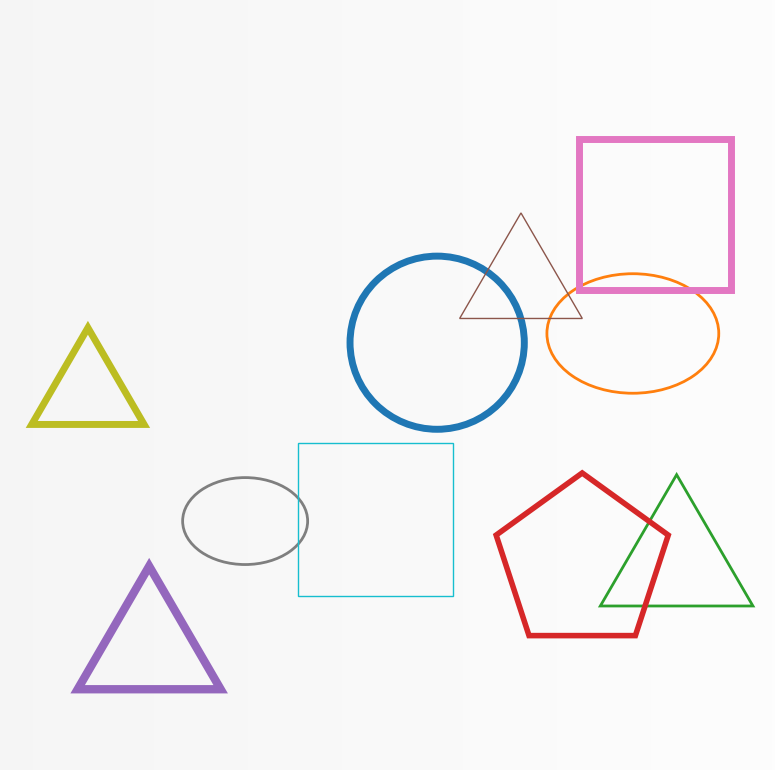[{"shape": "circle", "thickness": 2.5, "radius": 0.56, "center": [0.564, 0.555]}, {"shape": "oval", "thickness": 1, "radius": 0.55, "center": [0.817, 0.567]}, {"shape": "triangle", "thickness": 1, "radius": 0.57, "center": [0.873, 0.27]}, {"shape": "pentagon", "thickness": 2, "radius": 0.58, "center": [0.751, 0.269]}, {"shape": "triangle", "thickness": 3, "radius": 0.53, "center": [0.192, 0.158]}, {"shape": "triangle", "thickness": 0.5, "radius": 0.46, "center": [0.672, 0.632]}, {"shape": "square", "thickness": 2.5, "radius": 0.49, "center": [0.845, 0.722]}, {"shape": "oval", "thickness": 1, "radius": 0.4, "center": [0.316, 0.323]}, {"shape": "triangle", "thickness": 2.5, "radius": 0.42, "center": [0.113, 0.491]}, {"shape": "square", "thickness": 0.5, "radius": 0.5, "center": [0.485, 0.325]}]